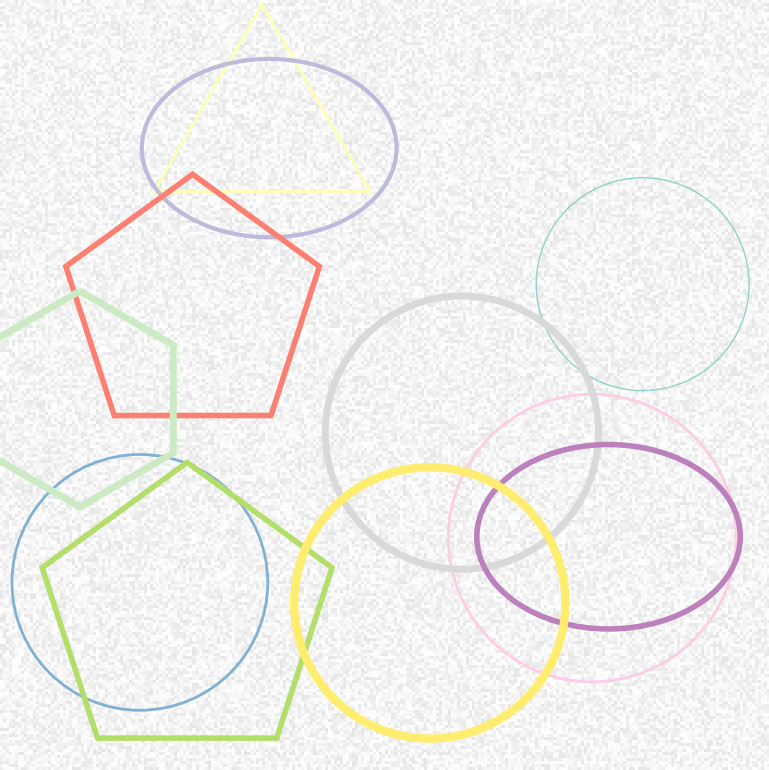[{"shape": "circle", "thickness": 0.5, "radius": 0.69, "center": [0.835, 0.631]}, {"shape": "triangle", "thickness": 1, "radius": 0.81, "center": [0.34, 0.832]}, {"shape": "oval", "thickness": 1.5, "radius": 0.83, "center": [0.35, 0.808]}, {"shape": "pentagon", "thickness": 2, "radius": 0.87, "center": [0.25, 0.6]}, {"shape": "circle", "thickness": 1, "radius": 0.83, "center": [0.182, 0.244]}, {"shape": "pentagon", "thickness": 2, "radius": 0.99, "center": [0.243, 0.202]}, {"shape": "circle", "thickness": 1, "radius": 0.93, "center": [0.769, 0.301]}, {"shape": "circle", "thickness": 2.5, "radius": 0.89, "center": [0.6, 0.438]}, {"shape": "oval", "thickness": 2, "radius": 0.86, "center": [0.79, 0.303]}, {"shape": "hexagon", "thickness": 2.5, "radius": 0.7, "center": [0.104, 0.482]}, {"shape": "circle", "thickness": 3, "radius": 0.88, "center": [0.558, 0.217]}]